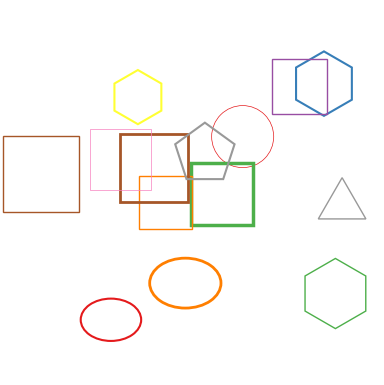[{"shape": "circle", "thickness": 0.5, "radius": 0.4, "center": [0.63, 0.645]}, {"shape": "oval", "thickness": 1.5, "radius": 0.39, "center": [0.288, 0.169]}, {"shape": "hexagon", "thickness": 1.5, "radius": 0.42, "center": [0.841, 0.783]}, {"shape": "hexagon", "thickness": 1, "radius": 0.46, "center": [0.871, 0.238]}, {"shape": "square", "thickness": 2.5, "radius": 0.4, "center": [0.577, 0.496]}, {"shape": "square", "thickness": 1, "radius": 0.36, "center": [0.779, 0.775]}, {"shape": "oval", "thickness": 2, "radius": 0.46, "center": [0.481, 0.265]}, {"shape": "square", "thickness": 1, "radius": 0.35, "center": [0.43, 0.474]}, {"shape": "hexagon", "thickness": 1.5, "radius": 0.35, "center": [0.358, 0.748]}, {"shape": "square", "thickness": 1, "radius": 0.49, "center": [0.107, 0.548]}, {"shape": "square", "thickness": 2, "radius": 0.44, "center": [0.401, 0.563]}, {"shape": "square", "thickness": 0.5, "radius": 0.39, "center": [0.313, 0.587]}, {"shape": "pentagon", "thickness": 1.5, "radius": 0.41, "center": [0.532, 0.6]}, {"shape": "triangle", "thickness": 1, "radius": 0.36, "center": [0.889, 0.467]}]